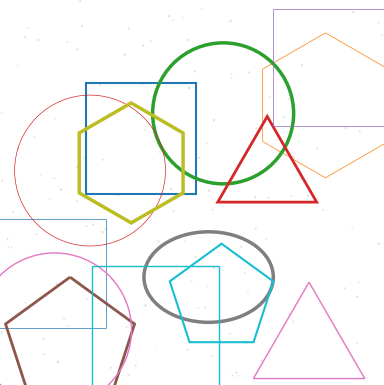[{"shape": "square", "thickness": 0.5, "radius": 0.71, "center": [0.135, 0.29]}, {"shape": "square", "thickness": 1.5, "radius": 0.72, "center": [0.367, 0.64]}, {"shape": "hexagon", "thickness": 0.5, "radius": 0.94, "center": [0.845, 0.726]}, {"shape": "circle", "thickness": 2.5, "radius": 0.92, "center": [0.58, 0.706]}, {"shape": "circle", "thickness": 0.5, "radius": 0.98, "center": [0.234, 0.557]}, {"shape": "triangle", "thickness": 2, "radius": 0.74, "center": [0.694, 0.549]}, {"shape": "square", "thickness": 0.5, "radius": 0.76, "center": [0.861, 0.825]}, {"shape": "pentagon", "thickness": 2, "radius": 0.88, "center": [0.182, 0.104]}, {"shape": "triangle", "thickness": 1, "radius": 0.83, "center": [0.803, 0.1]}, {"shape": "circle", "thickness": 1, "radius": 1.0, "center": [0.142, 0.143]}, {"shape": "oval", "thickness": 2.5, "radius": 0.84, "center": [0.542, 0.28]}, {"shape": "hexagon", "thickness": 2.5, "radius": 0.78, "center": [0.341, 0.577]}, {"shape": "pentagon", "thickness": 1.5, "radius": 0.71, "center": [0.575, 0.226]}, {"shape": "square", "thickness": 1, "radius": 0.82, "center": [0.404, 0.145]}]